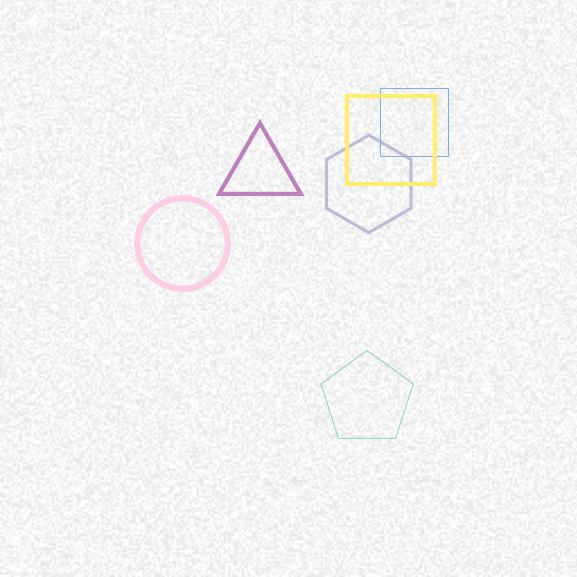[{"shape": "pentagon", "thickness": 0.5, "radius": 0.42, "center": [0.636, 0.308]}, {"shape": "hexagon", "thickness": 1.5, "radius": 0.42, "center": [0.639, 0.681]}, {"shape": "square", "thickness": 0.5, "radius": 0.29, "center": [0.717, 0.787]}, {"shape": "circle", "thickness": 3, "radius": 0.39, "center": [0.316, 0.577]}, {"shape": "triangle", "thickness": 2, "radius": 0.41, "center": [0.45, 0.704]}, {"shape": "square", "thickness": 2, "radius": 0.38, "center": [0.677, 0.757]}]